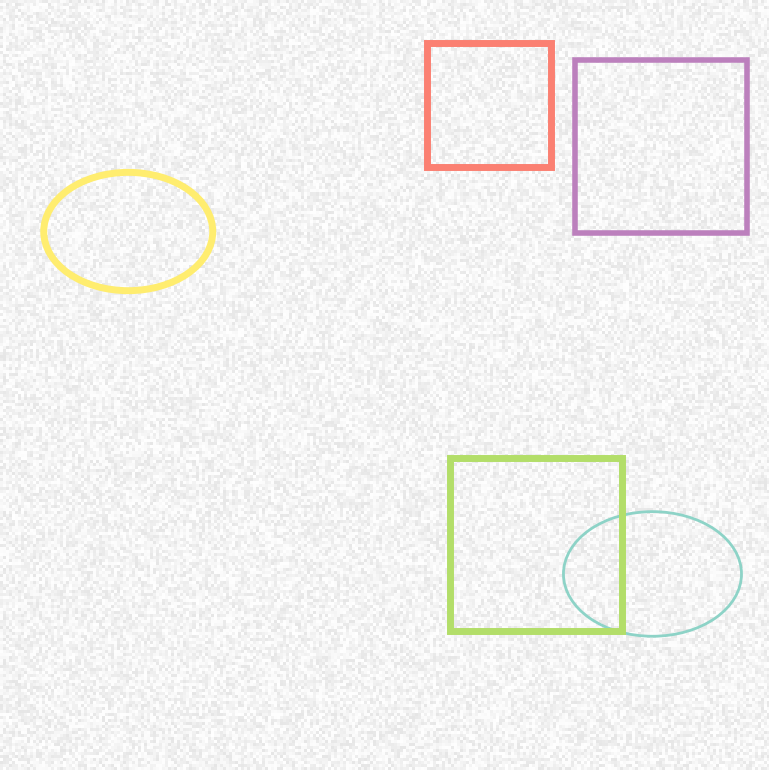[{"shape": "oval", "thickness": 1, "radius": 0.58, "center": [0.847, 0.255]}, {"shape": "square", "thickness": 2.5, "radius": 0.4, "center": [0.635, 0.864]}, {"shape": "square", "thickness": 2.5, "radius": 0.56, "center": [0.696, 0.292]}, {"shape": "square", "thickness": 2, "radius": 0.56, "center": [0.859, 0.81]}, {"shape": "oval", "thickness": 2.5, "radius": 0.55, "center": [0.167, 0.699]}]